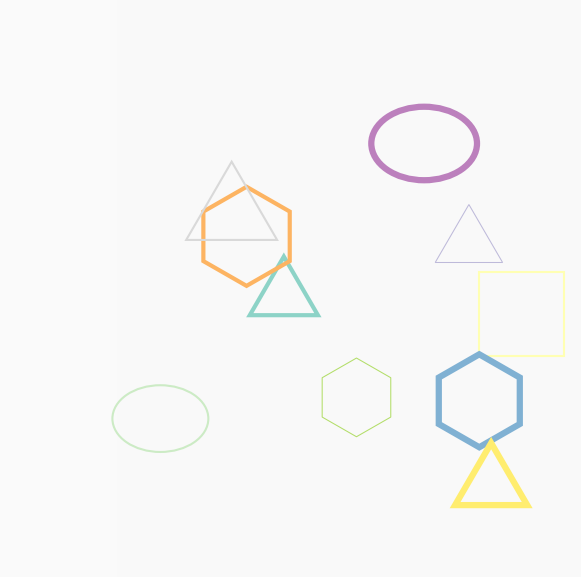[{"shape": "triangle", "thickness": 2, "radius": 0.34, "center": [0.488, 0.487]}, {"shape": "square", "thickness": 1, "radius": 0.36, "center": [0.898, 0.455]}, {"shape": "triangle", "thickness": 0.5, "radius": 0.33, "center": [0.807, 0.578]}, {"shape": "hexagon", "thickness": 3, "radius": 0.4, "center": [0.825, 0.305]}, {"shape": "hexagon", "thickness": 2, "radius": 0.43, "center": [0.424, 0.59]}, {"shape": "hexagon", "thickness": 0.5, "radius": 0.34, "center": [0.613, 0.311]}, {"shape": "triangle", "thickness": 1, "radius": 0.45, "center": [0.399, 0.629]}, {"shape": "oval", "thickness": 3, "radius": 0.45, "center": [0.73, 0.751]}, {"shape": "oval", "thickness": 1, "radius": 0.41, "center": [0.276, 0.274]}, {"shape": "triangle", "thickness": 3, "radius": 0.36, "center": [0.845, 0.16]}]